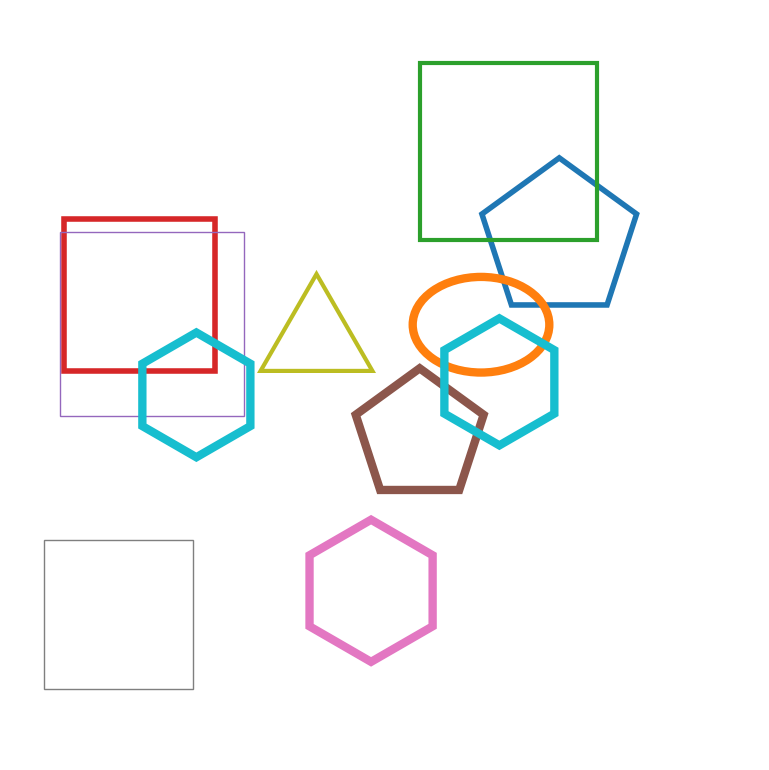[{"shape": "pentagon", "thickness": 2, "radius": 0.53, "center": [0.726, 0.689]}, {"shape": "oval", "thickness": 3, "radius": 0.44, "center": [0.625, 0.578]}, {"shape": "square", "thickness": 1.5, "radius": 0.57, "center": [0.661, 0.803]}, {"shape": "square", "thickness": 2, "radius": 0.49, "center": [0.181, 0.617]}, {"shape": "square", "thickness": 0.5, "radius": 0.6, "center": [0.197, 0.58]}, {"shape": "pentagon", "thickness": 3, "radius": 0.44, "center": [0.545, 0.434]}, {"shape": "hexagon", "thickness": 3, "radius": 0.46, "center": [0.482, 0.233]}, {"shape": "square", "thickness": 0.5, "radius": 0.48, "center": [0.154, 0.201]}, {"shape": "triangle", "thickness": 1.5, "radius": 0.42, "center": [0.411, 0.56]}, {"shape": "hexagon", "thickness": 3, "radius": 0.4, "center": [0.255, 0.487]}, {"shape": "hexagon", "thickness": 3, "radius": 0.41, "center": [0.649, 0.504]}]